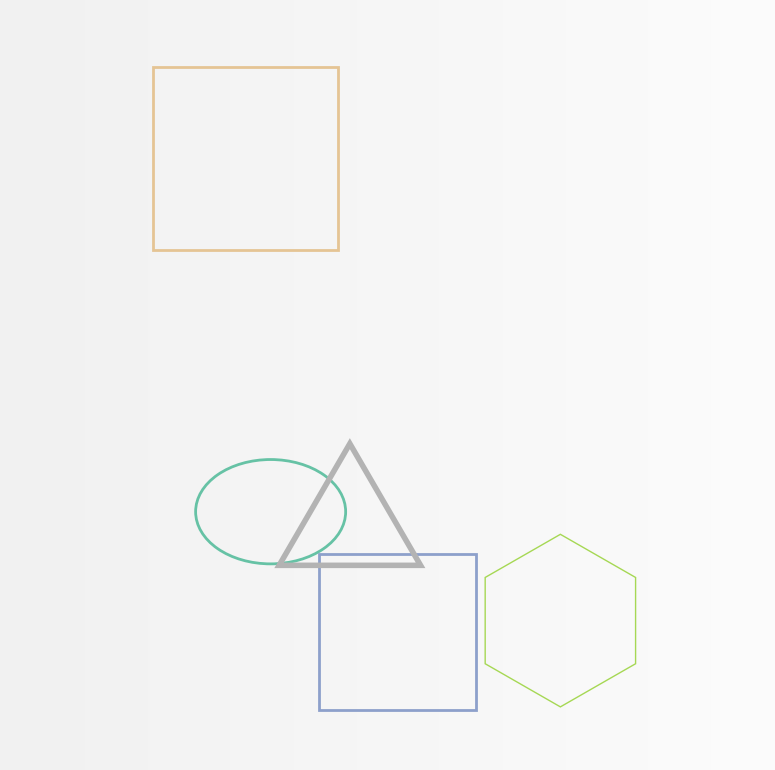[{"shape": "oval", "thickness": 1, "radius": 0.48, "center": [0.349, 0.335]}, {"shape": "square", "thickness": 1, "radius": 0.51, "center": [0.512, 0.179]}, {"shape": "hexagon", "thickness": 0.5, "radius": 0.56, "center": [0.723, 0.194]}, {"shape": "square", "thickness": 1, "radius": 0.6, "center": [0.317, 0.794]}, {"shape": "triangle", "thickness": 2, "radius": 0.53, "center": [0.451, 0.318]}]